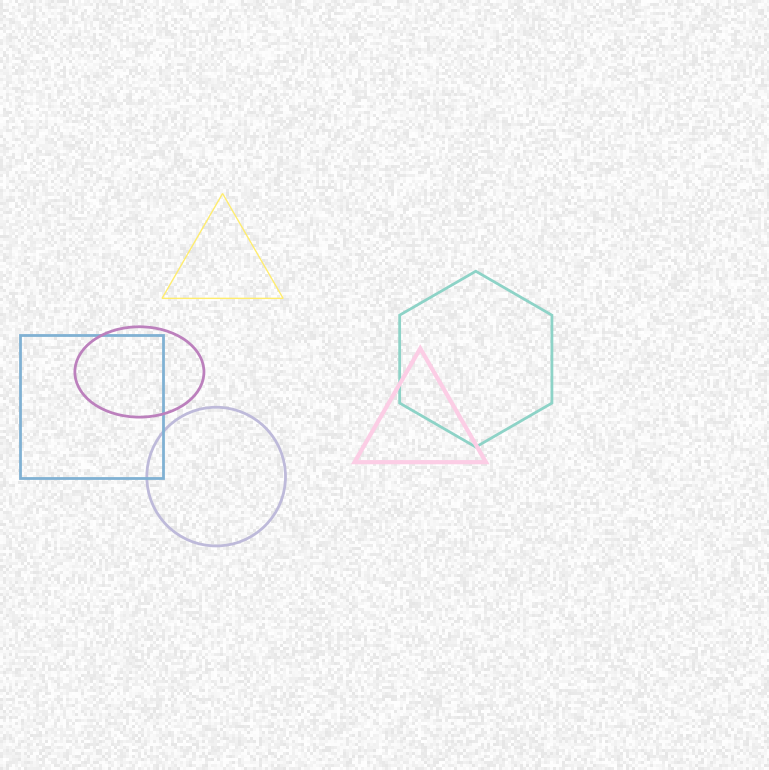[{"shape": "hexagon", "thickness": 1, "radius": 0.57, "center": [0.618, 0.534]}, {"shape": "circle", "thickness": 1, "radius": 0.45, "center": [0.281, 0.381]}, {"shape": "square", "thickness": 1, "radius": 0.47, "center": [0.118, 0.472]}, {"shape": "triangle", "thickness": 1.5, "radius": 0.49, "center": [0.546, 0.449]}, {"shape": "oval", "thickness": 1, "radius": 0.42, "center": [0.181, 0.517]}, {"shape": "triangle", "thickness": 0.5, "radius": 0.45, "center": [0.289, 0.658]}]